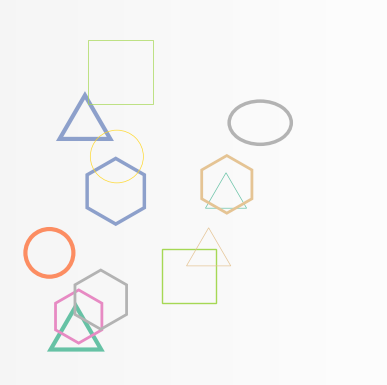[{"shape": "triangle", "thickness": 3, "radius": 0.38, "center": [0.196, 0.13]}, {"shape": "triangle", "thickness": 0.5, "radius": 0.31, "center": [0.583, 0.49]}, {"shape": "circle", "thickness": 3, "radius": 0.31, "center": [0.127, 0.343]}, {"shape": "triangle", "thickness": 3, "radius": 0.38, "center": [0.219, 0.677]}, {"shape": "hexagon", "thickness": 2.5, "radius": 0.43, "center": [0.299, 0.503]}, {"shape": "hexagon", "thickness": 2, "radius": 0.35, "center": [0.203, 0.178]}, {"shape": "square", "thickness": 1, "radius": 0.35, "center": [0.488, 0.284]}, {"shape": "square", "thickness": 0.5, "radius": 0.42, "center": [0.311, 0.813]}, {"shape": "circle", "thickness": 0.5, "radius": 0.34, "center": [0.302, 0.593]}, {"shape": "hexagon", "thickness": 2, "radius": 0.37, "center": [0.585, 0.521]}, {"shape": "triangle", "thickness": 0.5, "radius": 0.33, "center": [0.538, 0.342]}, {"shape": "hexagon", "thickness": 2, "radius": 0.38, "center": [0.26, 0.222]}, {"shape": "oval", "thickness": 2.5, "radius": 0.4, "center": [0.672, 0.681]}]